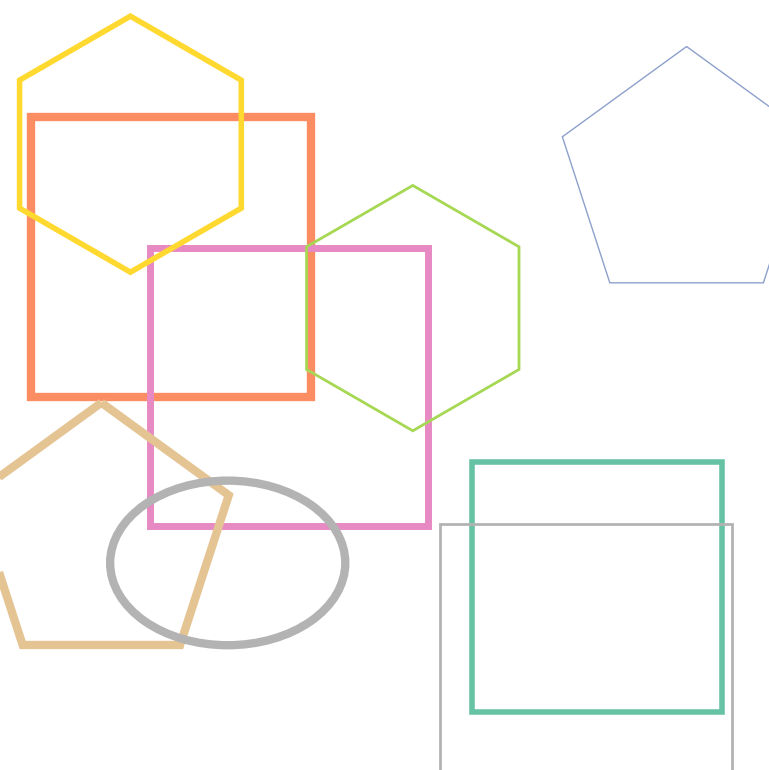[{"shape": "square", "thickness": 2, "radius": 0.81, "center": [0.775, 0.238]}, {"shape": "square", "thickness": 3, "radius": 0.91, "center": [0.223, 0.666]}, {"shape": "pentagon", "thickness": 0.5, "radius": 0.85, "center": [0.892, 0.77]}, {"shape": "square", "thickness": 2.5, "radius": 0.9, "center": [0.376, 0.497]}, {"shape": "hexagon", "thickness": 1, "radius": 0.8, "center": [0.536, 0.6]}, {"shape": "hexagon", "thickness": 2, "radius": 0.83, "center": [0.169, 0.813]}, {"shape": "pentagon", "thickness": 3, "radius": 0.87, "center": [0.132, 0.303]}, {"shape": "oval", "thickness": 3, "radius": 0.76, "center": [0.296, 0.269]}, {"shape": "square", "thickness": 1, "radius": 0.95, "center": [0.761, 0.13]}]